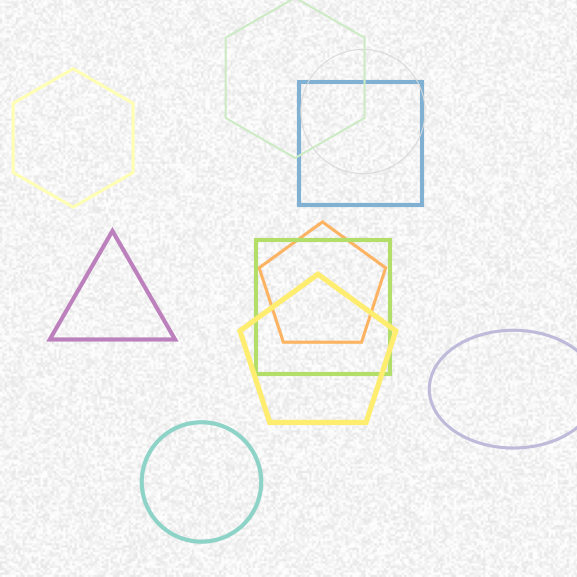[{"shape": "circle", "thickness": 2, "radius": 0.52, "center": [0.349, 0.165]}, {"shape": "hexagon", "thickness": 1.5, "radius": 0.6, "center": [0.127, 0.76]}, {"shape": "oval", "thickness": 1.5, "radius": 0.73, "center": [0.889, 0.325]}, {"shape": "square", "thickness": 2, "radius": 0.53, "center": [0.624, 0.75]}, {"shape": "pentagon", "thickness": 1.5, "radius": 0.58, "center": [0.558, 0.5]}, {"shape": "square", "thickness": 2, "radius": 0.58, "center": [0.56, 0.467]}, {"shape": "circle", "thickness": 0.5, "radius": 0.54, "center": [0.629, 0.806]}, {"shape": "triangle", "thickness": 2, "radius": 0.63, "center": [0.195, 0.474]}, {"shape": "hexagon", "thickness": 1, "radius": 0.69, "center": [0.511, 0.864]}, {"shape": "pentagon", "thickness": 2.5, "radius": 0.71, "center": [0.55, 0.382]}]